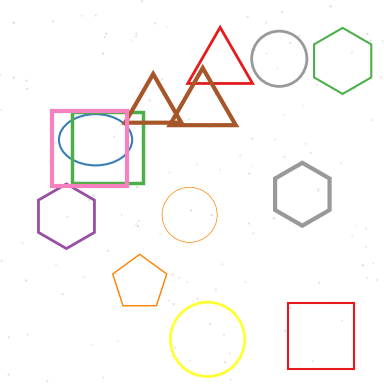[{"shape": "triangle", "thickness": 2, "radius": 0.49, "center": [0.572, 0.832]}, {"shape": "square", "thickness": 1.5, "radius": 0.43, "center": [0.834, 0.127]}, {"shape": "oval", "thickness": 1.5, "radius": 0.48, "center": [0.248, 0.637]}, {"shape": "square", "thickness": 2.5, "radius": 0.46, "center": [0.279, 0.616]}, {"shape": "hexagon", "thickness": 1.5, "radius": 0.43, "center": [0.89, 0.842]}, {"shape": "hexagon", "thickness": 2, "radius": 0.42, "center": [0.173, 0.438]}, {"shape": "circle", "thickness": 0.5, "radius": 0.36, "center": [0.493, 0.442]}, {"shape": "pentagon", "thickness": 1, "radius": 0.37, "center": [0.363, 0.266]}, {"shape": "circle", "thickness": 2, "radius": 0.48, "center": [0.539, 0.119]}, {"shape": "triangle", "thickness": 3, "radius": 0.42, "center": [0.398, 0.723]}, {"shape": "triangle", "thickness": 3, "radius": 0.49, "center": [0.527, 0.724]}, {"shape": "square", "thickness": 3, "radius": 0.48, "center": [0.232, 0.614]}, {"shape": "hexagon", "thickness": 3, "radius": 0.41, "center": [0.785, 0.495]}, {"shape": "circle", "thickness": 2, "radius": 0.36, "center": [0.725, 0.847]}]